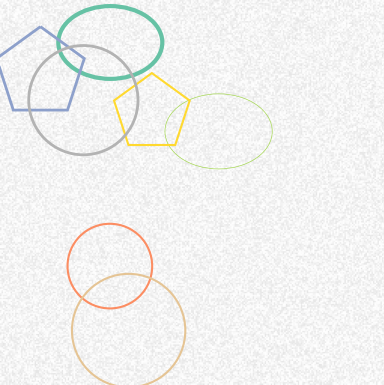[{"shape": "oval", "thickness": 3, "radius": 0.68, "center": [0.287, 0.89]}, {"shape": "circle", "thickness": 1.5, "radius": 0.55, "center": [0.285, 0.309]}, {"shape": "pentagon", "thickness": 2, "radius": 0.6, "center": [0.105, 0.811]}, {"shape": "oval", "thickness": 0.5, "radius": 0.7, "center": [0.568, 0.659]}, {"shape": "pentagon", "thickness": 1.5, "radius": 0.52, "center": [0.394, 0.707]}, {"shape": "circle", "thickness": 1.5, "radius": 0.74, "center": [0.334, 0.141]}, {"shape": "circle", "thickness": 2, "radius": 0.71, "center": [0.217, 0.74]}]